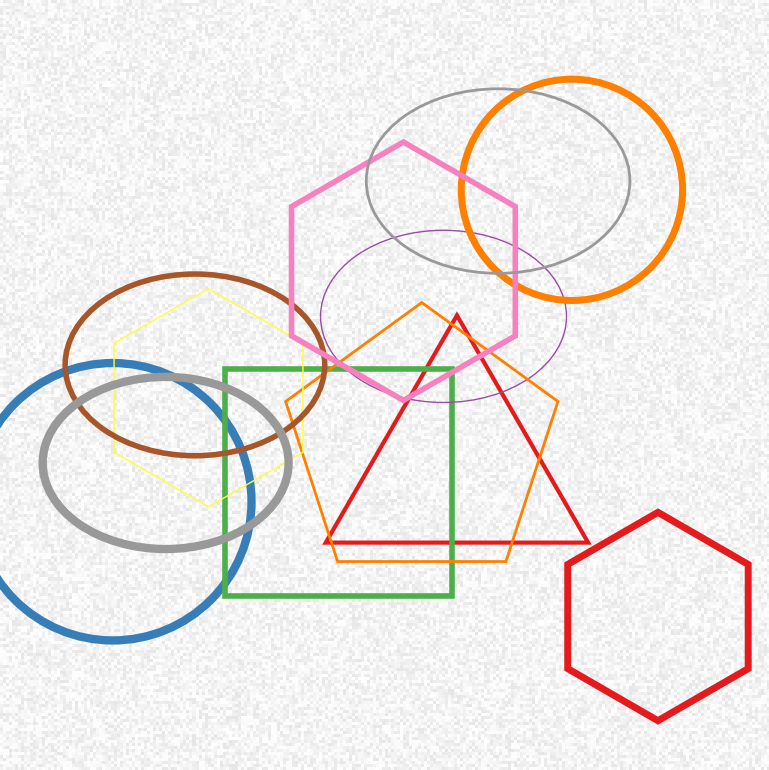[{"shape": "hexagon", "thickness": 2.5, "radius": 0.68, "center": [0.854, 0.199]}, {"shape": "triangle", "thickness": 1.5, "radius": 0.98, "center": [0.593, 0.394]}, {"shape": "circle", "thickness": 3, "radius": 0.9, "center": [0.147, 0.348]}, {"shape": "square", "thickness": 2, "radius": 0.74, "center": [0.439, 0.373]}, {"shape": "oval", "thickness": 0.5, "radius": 0.8, "center": [0.576, 0.589]}, {"shape": "circle", "thickness": 2.5, "radius": 0.72, "center": [0.743, 0.753]}, {"shape": "pentagon", "thickness": 1, "radius": 0.93, "center": [0.548, 0.421]}, {"shape": "hexagon", "thickness": 0.5, "radius": 0.71, "center": [0.271, 0.483]}, {"shape": "oval", "thickness": 2, "radius": 0.84, "center": [0.253, 0.526]}, {"shape": "hexagon", "thickness": 2, "radius": 0.84, "center": [0.524, 0.648]}, {"shape": "oval", "thickness": 1, "radius": 0.86, "center": [0.647, 0.765]}, {"shape": "oval", "thickness": 3, "radius": 0.8, "center": [0.215, 0.399]}]